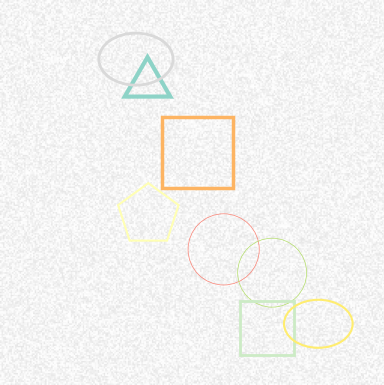[{"shape": "triangle", "thickness": 3, "radius": 0.34, "center": [0.383, 0.783]}, {"shape": "pentagon", "thickness": 1.5, "radius": 0.41, "center": [0.385, 0.442]}, {"shape": "circle", "thickness": 0.5, "radius": 0.46, "center": [0.581, 0.352]}, {"shape": "square", "thickness": 2.5, "radius": 0.46, "center": [0.513, 0.604]}, {"shape": "circle", "thickness": 0.5, "radius": 0.45, "center": [0.707, 0.292]}, {"shape": "oval", "thickness": 2, "radius": 0.48, "center": [0.353, 0.846]}, {"shape": "square", "thickness": 2, "radius": 0.35, "center": [0.694, 0.149]}, {"shape": "oval", "thickness": 1.5, "radius": 0.45, "center": [0.827, 0.159]}]